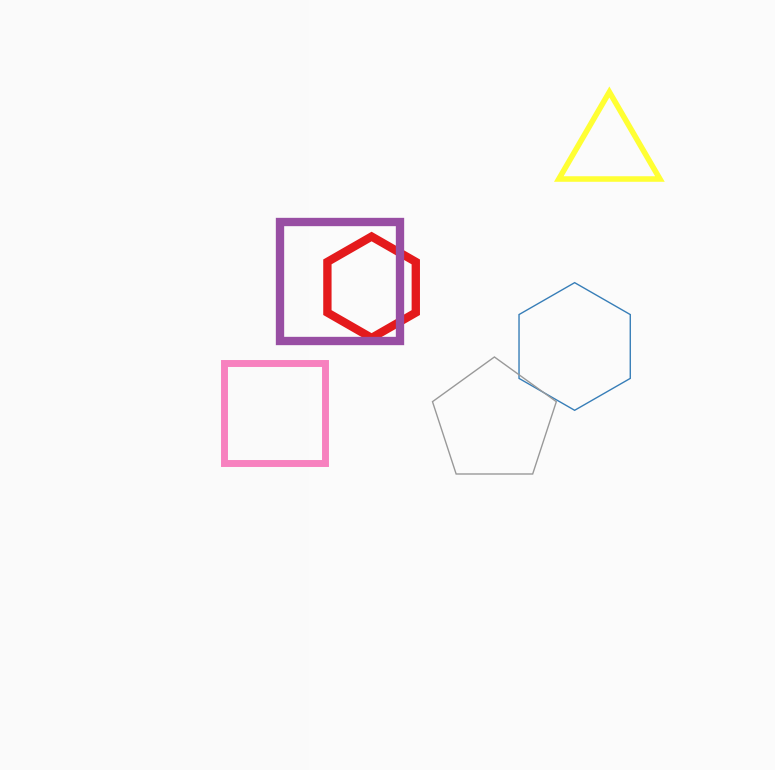[{"shape": "hexagon", "thickness": 3, "radius": 0.33, "center": [0.479, 0.627]}, {"shape": "hexagon", "thickness": 0.5, "radius": 0.41, "center": [0.741, 0.55]}, {"shape": "square", "thickness": 3, "radius": 0.39, "center": [0.439, 0.634]}, {"shape": "triangle", "thickness": 2, "radius": 0.38, "center": [0.786, 0.805]}, {"shape": "square", "thickness": 2.5, "radius": 0.33, "center": [0.355, 0.463]}, {"shape": "pentagon", "thickness": 0.5, "radius": 0.42, "center": [0.638, 0.452]}]